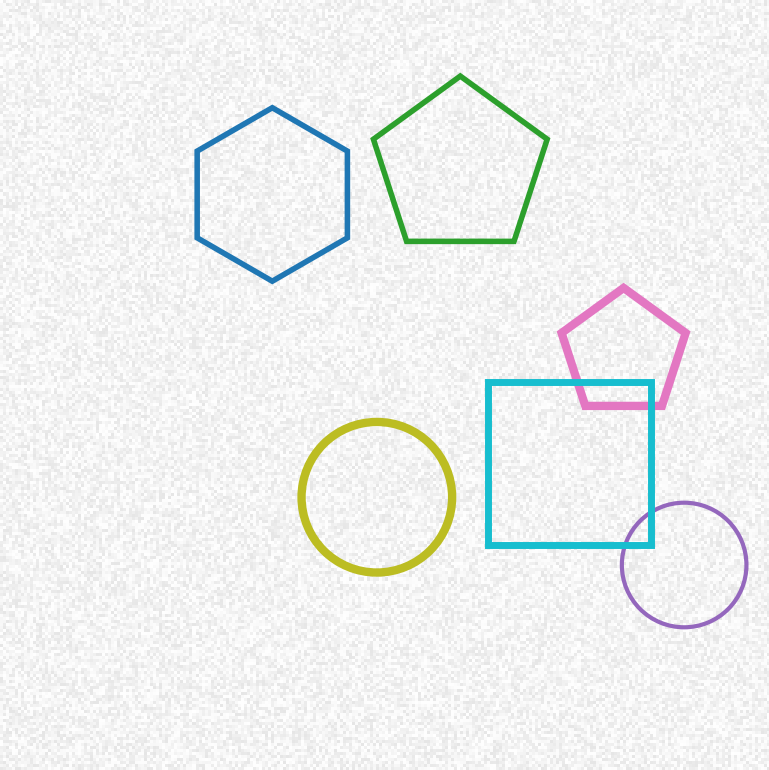[{"shape": "hexagon", "thickness": 2, "radius": 0.56, "center": [0.354, 0.747]}, {"shape": "pentagon", "thickness": 2, "radius": 0.59, "center": [0.598, 0.783]}, {"shape": "circle", "thickness": 1.5, "radius": 0.4, "center": [0.889, 0.266]}, {"shape": "pentagon", "thickness": 3, "radius": 0.42, "center": [0.81, 0.541]}, {"shape": "circle", "thickness": 3, "radius": 0.49, "center": [0.489, 0.354]}, {"shape": "square", "thickness": 2.5, "radius": 0.53, "center": [0.74, 0.398]}]